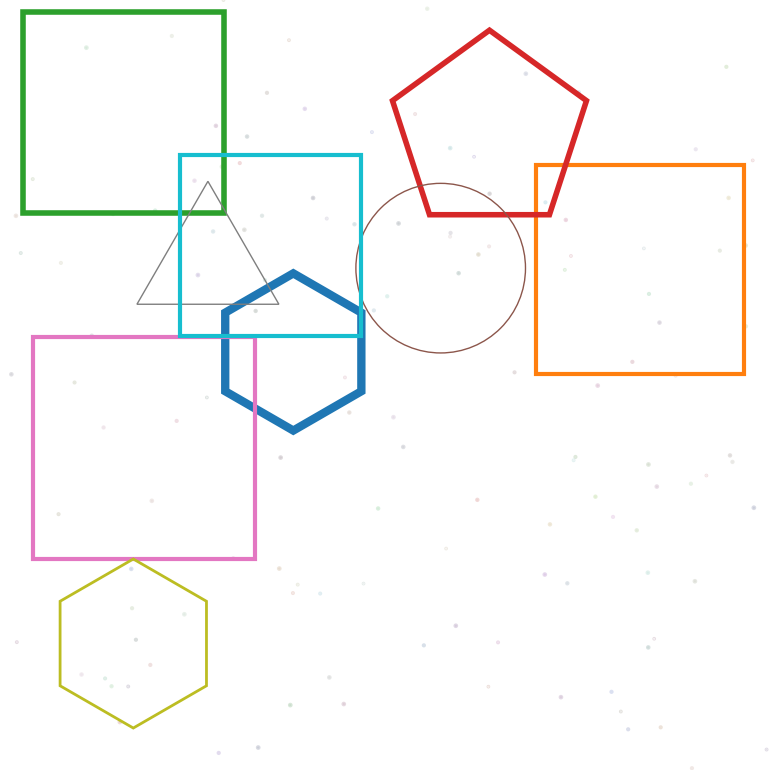[{"shape": "hexagon", "thickness": 3, "radius": 0.51, "center": [0.381, 0.543]}, {"shape": "square", "thickness": 1.5, "radius": 0.68, "center": [0.831, 0.65]}, {"shape": "square", "thickness": 2, "radius": 0.65, "center": [0.16, 0.854]}, {"shape": "pentagon", "thickness": 2, "radius": 0.66, "center": [0.636, 0.828]}, {"shape": "circle", "thickness": 0.5, "radius": 0.55, "center": [0.572, 0.652]}, {"shape": "square", "thickness": 1.5, "radius": 0.72, "center": [0.187, 0.418]}, {"shape": "triangle", "thickness": 0.5, "radius": 0.53, "center": [0.27, 0.658]}, {"shape": "hexagon", "thickness": 1, "radius": 0.55, "center": [0.173, 0.164]}, {"shape": "square", "thickness": 1.5, "radius": 0.59, "center": [0.351, 0.681]}]